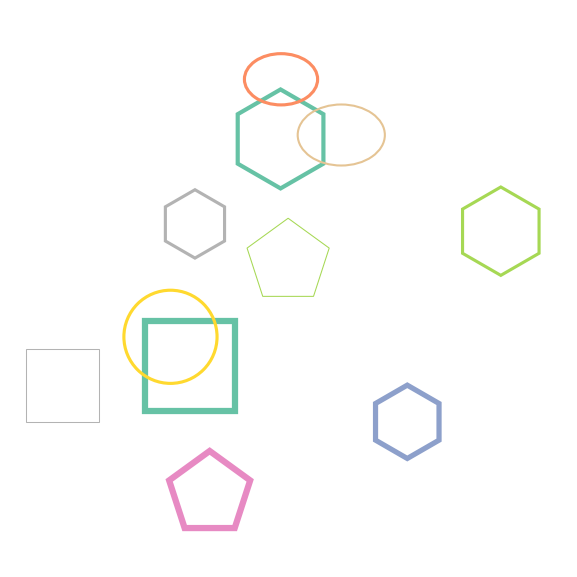[{"shape": "square", "thickness": 3, "radius": 0.39, "center": [0.33, 0.366]}, {"shape": "hexagon", "thickness": 2, "radius": 0.43, "center": [0.486, 0.759]}, {"shape": "oval", "thickness": 1.5, "radius": 0.32, "center": [0.487, 0.862]}, {"shape": "hexagon", "thickness": 2.5, "radius": 0.32, "center": [0.705, 0.269]}, {"shape": "pentagon", "thickness": 3, "radius": 0.37, "center": [0.363, 0.144]}, {"shape": "hexagon", "thickness": 1.5, "radius": 0.38, "center": [0.867, 0.599]}, {"shape": "pentagon", "thickness": 0.5, "radius": 0.37, "center": [0.499, 0.546]}, {"shape": "circle", "thickness": 1.5, "radius": 0.4, "center": [0.295, 0.416]}, {"shape": "oval", "thickness": 1, "radius": 0.38, "center": [0.591, 0.765]}, {"shape": "hexagon", "thickness": 1.5, "radius": 0.3, "center": [0.338, 0.611]}, {"shape": "square", "thickness": 0.5, "radius": 0.32, "center": [0.108, 0.332]}]